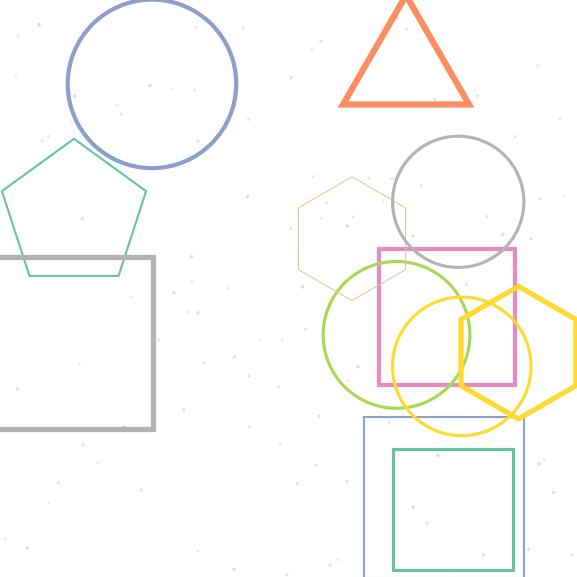[{"shape": "pentagon", "thickness": 1, "radius": 0.66, "center": [0.128, 0.628]}, {"shape": "square", "thickness": 1.5, "radius": 0.52, "center": [0.785, 0.117]}, {"shape": "triangle", "thickness": 3, "radius": 0.63, "center": [0.703, 0.881]}, {"shape": "square", "thickness": 1, "radius": 0.69, "center": [0.769, 0.138]}, {"shape": "circle", "thickness": 2, "radius": 0.73, "center": [0.263, 0.854]}, {"shape": "square", "thickness": 2, "radius": 0.59, "center": [0.775, 0.45]}, {"shape": "circle", "thickness": 1.5, "radius": 0.64, "center": [0.687, 0.419]}, {"shape": "circle", "thickness": 1.5, "radius": 0.6, "center": [0.8, 0.365]}, {"shape": "hexagon", "thickness": 2.5, "radius": 0.57, "center": [0.898, 0.389]}, {"shape": "hexagon", "thickness": 0.5, "radius": 0.54, "center": [0.61, 0.586]}, {"shape": "square", "thickness": 2.5, "radius": 0.75, "center": [0.115, 0.405]}, {"shape": "circle", "thickness": 1.5, "radius": 0.57, "center": [0.793, 0.65]}]